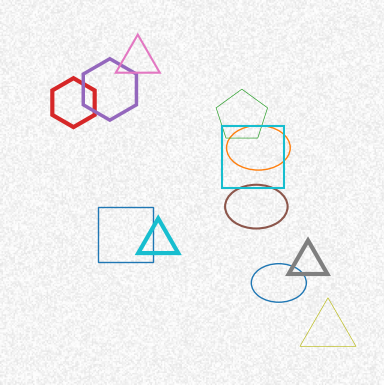[{"shape": "oval", "thickness": 1, "radius": 0.36, "center": [0.724, 0.265]}, {"shape": "square", "thickness": 1, "radius": 0.36, "center": [0.327, 0.392]}, {"shape": "oval", "thickness": 1, "radius": 0.41, "center": [0.671, 0.616]}, {"shape": "pentagon", "thickness": 0.5, "radius": 0.35, "center": [0.628, 0.698]}, {"shape": "hexagon", "thickness": 3, "radius": 0.32, "center": [0.191, 0.733]}, {"shape": "hexagon", "thickness": 2.5, "radius": 0.4, "center": [0.285, 0.768]}, {"shape": "oval", "thickness": 1.5, "radius": 0.41, "center": [0.666, 0.463]}, {"shape": "triangle", "thickness": 1.5, "radius": 0.33, "center": [0.358, 0.844]}, {"shape": "triangle", "thickness": 3, "radius": 0.29, "center": [0.8, 0.317]}, {"shape": "triangle", "thickness": 0.5, "radius": 0.42, "center": [0.852, 0.142]}, {"shape": "triangle", "thickness": 3, "radius": 0.3, "center": [0.411, 0.373]}, {"shape": "square", "thickness": 1.5, "radius": 0.4, "center": [0.657, 0.591]}]